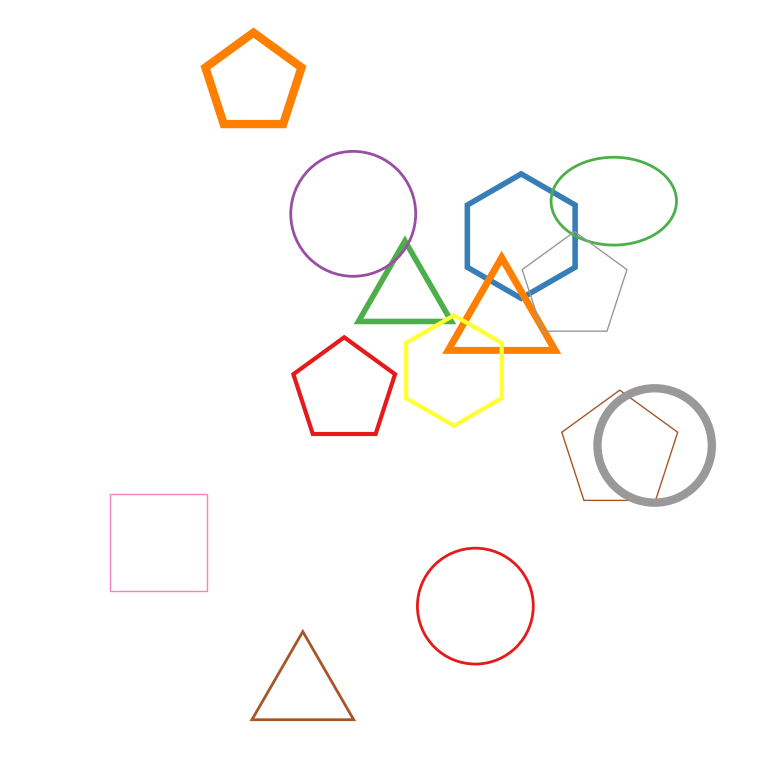[{"shape": "circle", "thickness": 1, "radius": 0.38, "center": [0.617, 0.213]}, {"shape": "pentagon", "thickness": 1.5, "radius": 0.35, "center": [0.447, 0.493]}, {"shape": "hexagon", "thickness": 2, "radius": 0.4, "center": [0.677, 0.693]}, {"shape": "triangle", "thickness": 2, "radius": 0.35, "center": [0.526, 0.617]}, {"shape": "oval", "thickness": 1, "radius": 0.41, "center": [0.797, 0.739]}, {"shape": "circle", "thickness": 1, "radius": 0.41, "center": [0.459, 0.722]}, {"shape": "triangle", "thickness": 2.5, "radius": 0.4, "center": [0.652, 0.585]}, {"shape": "pentagon", "thickness": 3, "radius": 0.33, "center": [0.329, 0.892]}, {"shape": "hexagon", "thickness": 1.5, "radius": 0.36, "center": [0.59, 0.519]}, {"shape": "triangle", "thickness": 1, "radius": 0.38, "center": [0.393, 0.103]}, {"shape": "pentagon", "thickness": 0.5, "radius": 0.4, "center": [0.805, 0.414]}, {"shape": "square", "thickness": 0.5, "radius": 0.31, "center": [0.206, 0.295]}, {"shape": "circle", "thickness": 3, "radius": 0.37, "center": [0.85, 0.421]}, {"shape": "pentagon", "thickness": 0.5, "radius": 0.36, "center": [0.746, 0.628]}]